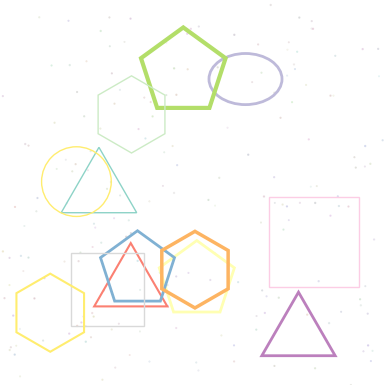[{"shape": "triangle", "thickness": 1, "radius": 0.57, "center": [0.257, 0.504]}, {"shape": "pentagon", "thickness": 2, "radius": 0.51, "center": [0.511, 0.273]}, {"shape": "oval", "thickness": 2, "radius": 0.47, "center": [0.638, 0.795]}, {"shape": "triangle", "thickness": 1.5, "radius": 0.55, "center": [0.34, 0.259]}, {"shape": "pentagon", "thickness": 2, "radius": 0.5, "center": [0.357, 0.3]}, {"shape": "hexagon", "thickness": 2.5, "radius": 0.5, "center": [0.506, 0.3]}, {"shape": "pentagon", "thickness": 3, "radius": 0.58, "center": [0.476, 0.813]}, {"shape": "square", "thickness": 1, "radius": 0.59, "center": [0.816, 0.372]}, {"shape": "square", "thickness": 1, "radius": 0.48, "center": [0.279, 0.248]}, {"shape": "triangle", "thickness": 2, "radius": 0.55, "center": [0.775, 0.131]}, {"shape": "hexagon", "thickness": 1, "radius": 0.5, "center": [0.342, 0.703]}, {"shape": "hexagon", "thickness": 1.5, "radius": 0.51, "center": [0.131, 0.188]}, {"shape": "circle", "thickness": 1, "radius": 0.45, "center": [0.198, 0.528]}]